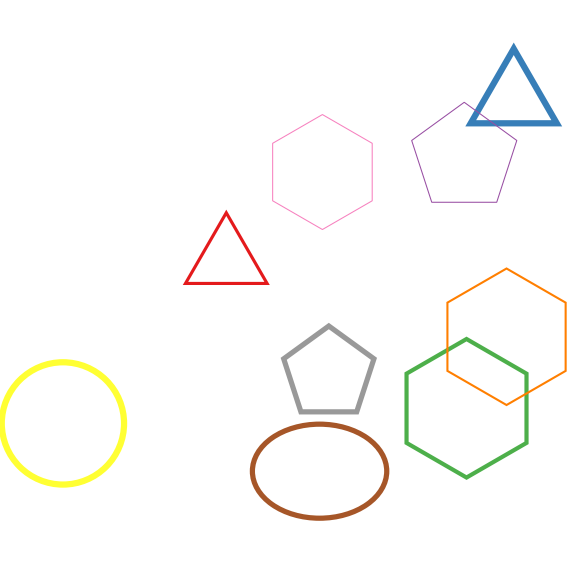[{"shape": "triangle", "thickness": 1.5, "radius": 0.41, "center": [0.392, 0.549]}, {"shape": "triangle", "thickness": 3, "radius": 0.43, "center": [0.89, 0.829]}, {"shape": "hexagon", "thickness": 2, "radius": 0.6, "center": [0.808, 0.292]}, {"shape": "pentagon", "thickness": 0.5, "radius": 0.48, "center": [0.804, 0.726]}, {"shape": "hexagon", "thickness": 1, "radius": 0.59, "center": [0.877, 0.416]}, {"shape": "circle", "thickness": 3, "radius": 0.53, "center": [0.109, 0.266]}, {"shape": "oval", "thickness": 2.5, "radius": 0.58, "center": [0.553, 0.183]}, {"shape": "hexagon", "thickness": 0.5, "radius": 0.5, "center": [0.558, 0.701]}, {"shape": "pentagon", "thickness": 2.5, "radius": 0.41, "center": [0.569, 0.352]}]